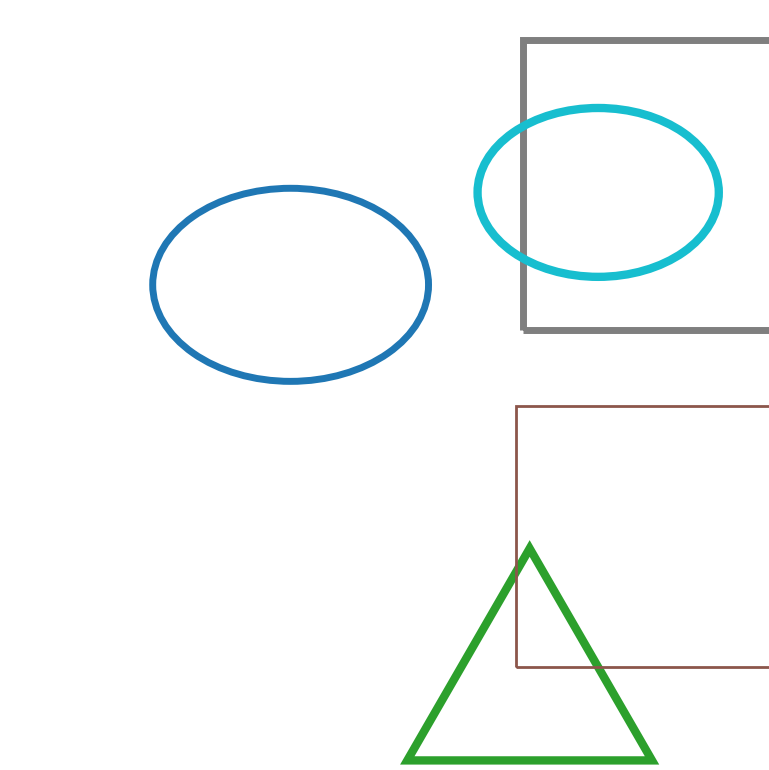[{"shape": "oval", "thickness": 2.5, "radius": 0.9, "center": [0.377, 0.63]}, {"shape": "triangle", "thickness": 3, "radius": 0.92, "center": [0.688, 0.104]}, {"shape": "square", "thickness": 1, "radius": 0.85, "center": [0.839, 0.303]}, {"shape": "square", "thickness": 2.5, "radius": 0.94, "center": [0.867, 0.76]}, {"shape": "oval", "thickness": 3, "radius": 0.78, "center": [0.777, 0.75]}]